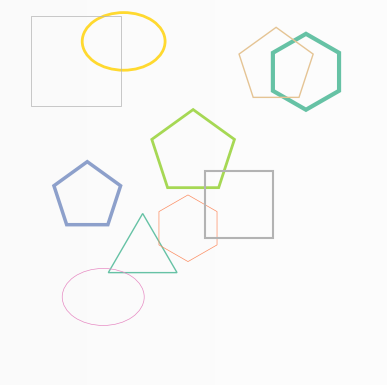[{"shape": "hexagon", "thickness": 3, "radius": 0.49, "center": [0.79, 0.814]}, {"shape": "triangle", "thickness": 1, "radius": 0.51, "center": [0.368, 0.343]}, {"shape": "hexagon", "thickness": 0.5, "radius": 0.43, "center": [0.485, 0.407]}, {"shape": "pentagon", "thickness": 2.5, "radius": 0.45, "center": [0.225, 0.49]}, {"shape": "oval", "thickness": 0.5, "radius": 0.53, "center": [0.266, 0.229]}, {"shape": "pentagon", "thickness": 2, "radius": 0.56, "center": [0.498, 0.603]}, {"shape": "oval", "thickness": 2, "radius": 0.53, "center": [0.319, 0.892]}, {"shape": "pentagon", "thickness": 1, "radius": 0.5, "center": [0.713, 0.828]}, {"shape": "square", "thickness": 0.5, "radius": 0.58, "center": [0.196, 0.841]}, {"shape": "square", "thickness": 1.5, "radius": 0.44, "center": [0.616, 0.469]}]